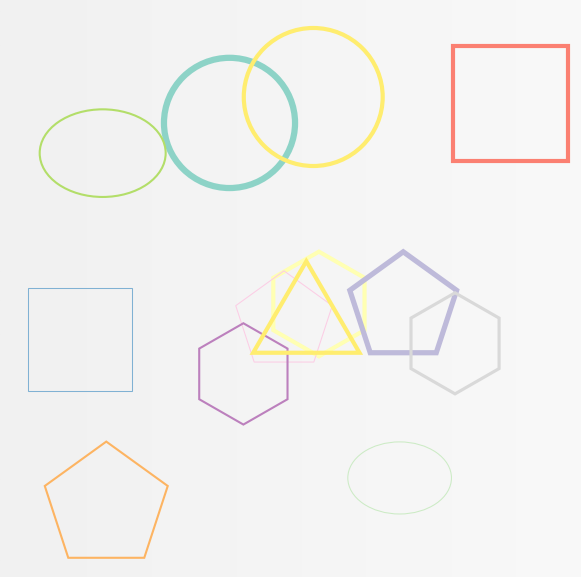[{"shape": "circle", "thickness": 3, "radius": 0.56, "center": [0.395, 0.786]}, {"shape": "hexagon", "thickness": 2, "radius": 0.45, "center": [0.549, 0.473]}, {"shape": "pentagon", "thickness": 2.5, "radius": 0.48, "center": [0.694, 0.467]}, {"shape": "square", "thickness": 2, "radius": 0.5, "center": [0.878, 0.82]}, {"shape": "square", "thickness": 0.5, "radius": 0.45, "center": [0.138, 0.411]}, {"shape": "pentagon", "thickness": 1, "radius": 0.56, "center": [0.183, 0.123]}, {"shape": "oval", "thickness": 1, "radius": 0.54, "center": [0.177, 0.734]}, {"shape": "pentagon", "thickness": 0.5, "radius": 0.44, "center": [0.489, 0.443]}, {"shape": "hexagon", "thickness": 1.5, "radius": 0.44, "center": [0.783, 0.405]}, {"shape": "hexagon", "thickness": 1, "radius": 0.44, "center": [0.419, 0.352]}, {"shape": "oval", "thickness": 0.5, "radius": 0.45, "center": [0.688, 0.172]}, {"shape": "triangle", "thickness": 2, "radius": 0.53, "center": [0.527, 0.441]}, {"shape": "circle", "thickness": 2, "radius": 0.6, "center": [0.539, 0.831]}]